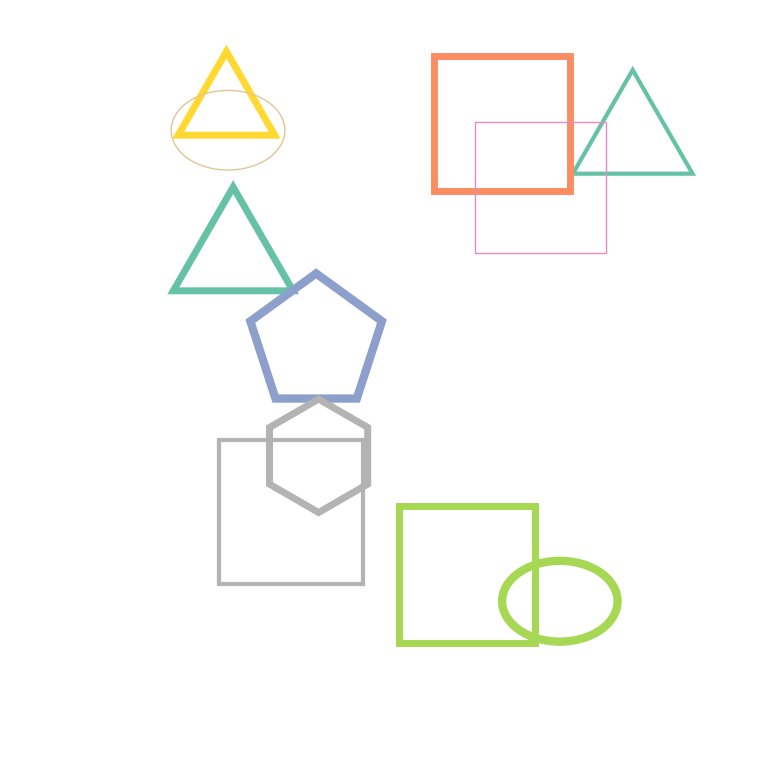[{"shape": "triangle", "thickness": 2.5, "radius": 0.45, "center": [0.303, 0.667]}, {"shape": "triangle", "thickness": 1.5, "radius": 0.45, "center": [0.822, 0.819]}, {"shape": "square", "thickness": 2.5, "radius": 0.44, "center": [0.652, 0.839]}, {"shape": "pentagon", "thickness": 3, "radius": 0.45, "center": [0.411, 0.555]}, {"shape": "square", "thickness": 0.5, "radius": 0.43, "center": [0.702, 0.757]}, {"shape": "square", "thickness": 2.5, "radius": 0.44, "center": [0.607, 0.254]}, {"shape": "oval", "thickness": 3, "radius": 0.37, "center": [0.727, 0.219]}, {"shape": "triangle", "thickness": 2.5, "radius": 0.36, "center": [0.294, 0.861]}, {"shape": "oval", "thickness": 0.5, "radius": 0.37, "center": [0.296, 0.831]}, {"shape": "square", "thickness": 1.5, "radius": 0.47, "center": [0.378, 0.335]}, {"shape": "hexagon", "thickness": 2.5, "radius": 0.37, "center": [0.414, 0.408]}]